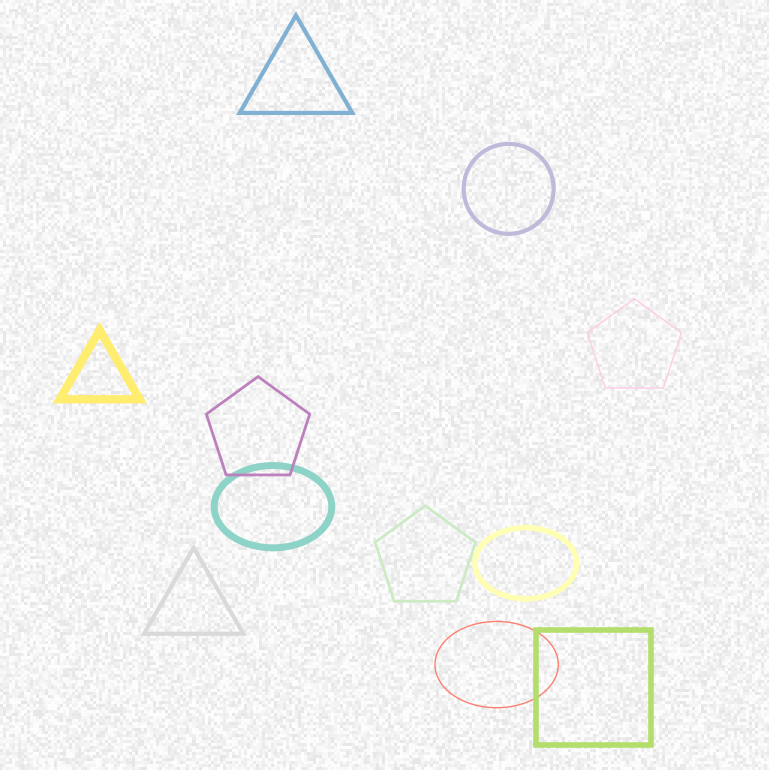[{"shape": "oval", "thickness": 2.5, "radius": 0.38, "center": [0.354, 0.342]}, {"shape": "oval", "thickness": 2, "radius": 0.33, "center": [0.683, 0.268]}, {"shape": "circle", "thickness": 1.5, "radius": 0.29, "center": [0.661, 0.755]}, {"shape": "oval", "thickness": 0.5, "radius": 0.4, "center": [0.645, 0.137]}, {"shape": "triangle", "thickness": 1.5, "radius": 0.42, "center": [0.384, 0.896]}, {"shape": "square", "thickness": 2, "radius": 0.37, "center": [0.771, 0.107]}, {"shape": "pentagon", "thickness": 0.5, "radius": 0.32, "center": [0.824, 0.548]}, {"shape": "triangle", "thickness": 1.5, "radius": 0.37, "center": [0.252, 0.214]}, {"shape": "pentagon", "thickness": 1, "radius": 0.35, "center": [0.335, 0.44]}, {"shape": "pentagon", "thickness": 1, "radius": 0.34, "center": [0.552, 0.275]}, {"shape": "triangle", "thickness": 3, "radius": 0.3, "center": [0.129, 0.511]}]